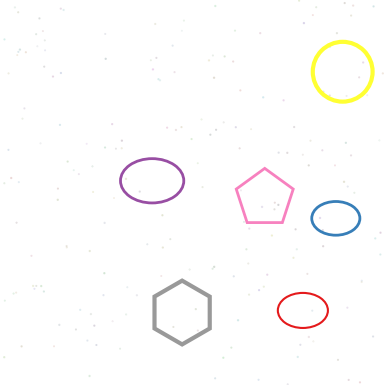[{"shape": "oval", "thickness": 1.5, "radius": 0.33, "center": [0.787, 0.194]}, {"shape": "oval", "thickness": 2, "radius": 0.31, "center": [0.872, 0.433]}, {"shape": "oval", "thickness": 2, "radius": 0.41, "center": [0.395, 0.53]}, {"shape": "circle", "thickness": 3, "radius": 0.39, "center": [0.89, 0.814]}, {"shape": "pentagon", "thickness": 2, "radius": 0.39, "center": [0.688, 0.485]}, {"shape": "hexagon", "thickness": 3, "radius": 0.41, "center": [0.473, 0.188]}]